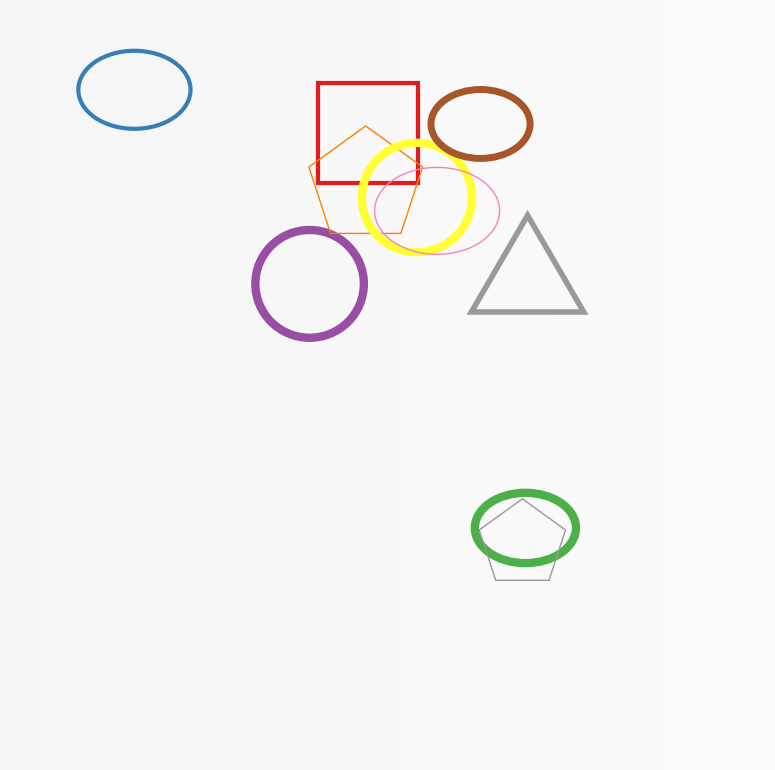[{"shape": "square", "thickness": 1.5, "radius": 0.32, "center": [0.475, 0.827]}, {"shape": "oval", "thickness": 1.5, "radius": 0.36, "center": [0.173, 0.883]}, {"shape": "oval", "thickness": 3, "radius": 0.33, "center": [0.678, 0.314]}, {"shape": "circle", "thickness": 3, "radius": 0.35, "center": [0.399, 0.631]}, {"shape": "pentagon", "thickness": 0.5, "radius": 0.39, "center": [0.472, 0.759]}, {"shape": "circle", "thickness": 3, "radius": 0.36, "center": [0.538, 0.743]}, {"shape": "oval", "thickness": 2.5, "radius": 0.32, "center": [0.62, 0.839]}, {"shape": "oval", "thickness": 0.5, "radius": 0.4, "center": [0.564, 0.726]}, {"shape": "pentagon", "thickness": 0.5, "radius": 0.29, "center": [0.674, 0.294]}, {"shape": "triangle", "thickness": 2, "radius": 0.42, "center": [0.681, 0.637]}]